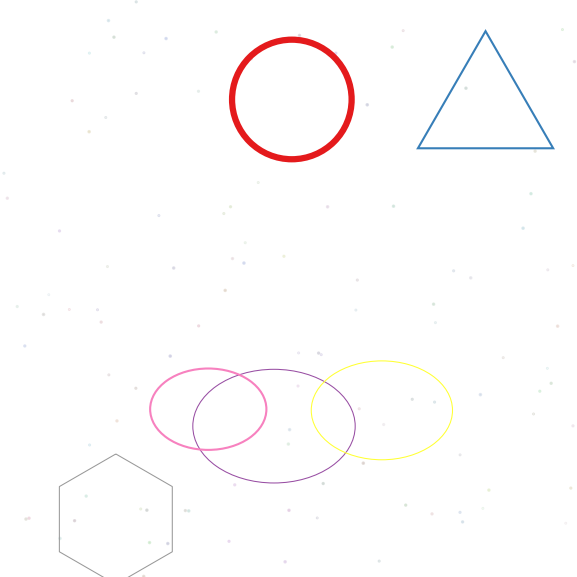[{"shape": "circle", "thickness": 3, "radius": 0.52, "center": [0.505, 0.827]}, {"shape": "triangle", "thickness": 1, "radius": 0.68, "center": [0.841, 0.81]}, {"shape": "oval", "thickness": 0.5, "radius": 0.7, "center": [0.474, 0.261]}, {"shape": "oval", "thickness": 0.5, "radius": 0.61, "center": [0.661, 0.289]}, {"shape": "oval", "thickness": 1, "radius": 0.5, "center": [0.361, 0.291]}, {"shape": "hexagon", "thickness": 0.5, "radius": 0.56, "center": [0.201, 0.1]}]